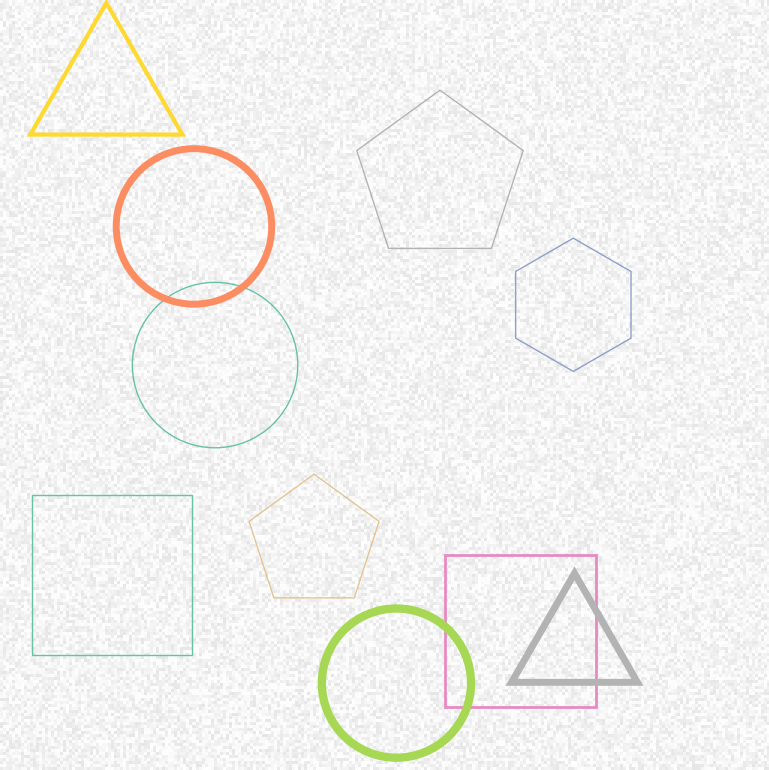[{"shape": "square", "thickness": 0.5, "radius": 0.52, "center": [0.145, 0.253]}, {"shape": "circle", "thickness": 0.5, "radius": 0.54, "center": [0.279, 0.526]}, {"shape": "circle", "thickness": 2.5, "radius": 0.5, "center": [0.252, 0.706]}, {"shape": "hexagon", "thickness": 0.5, "radius": 0.43, "center": [0.745, 0.604]}, {"shape": "square", "thickness": 1, "radius": 0.49, "center": [0.675, 0.181]}, {"shape": "circle", "thickness": 3, "radius": 0.48, "center": [0.515, 0.113]}, {"shape": "triangle", "thickness": 1.5, "radius": 0.57, "center": [0.138, 0.882]}, {"shape": "pentagon", "thickness": 0.5, "radius": 0.44, "center": [0.408, 0.295]}, {"shape": "pentagon", "thickness": 0.5, "radius": 0.57, "center": [0.571, 0.769]}, {"shape": "triangle", "thickness": 2.5, "radius": 0.47, "center": [0.746, 0.161]}]